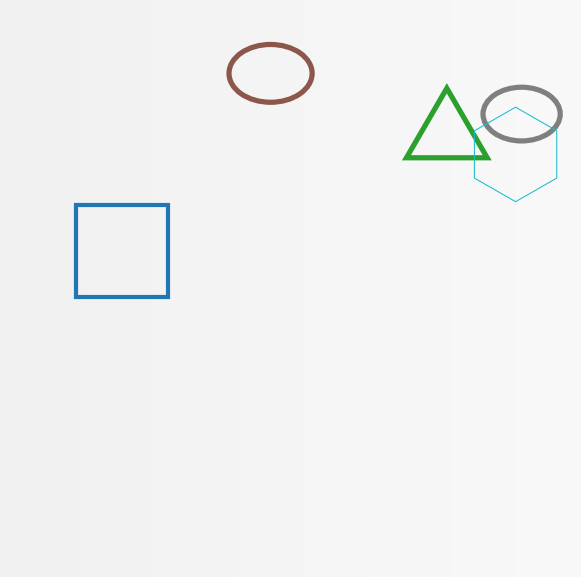[{"shape": "square", "thickness": 2, "radius": 0.4, "center": [0.21, 0.565]}, {"shape": "triangle", "thickness": 2.5, "radius": 0.4, "center": [0.769, 0.766]}, {"shape": "oval", "thickness": 2.5, "radius": 0.36, "center": [0.465, 0.872]}, {"shape": "oval", "thickness": 2.5, "radius": 0.33, "center": [0.897, 0.802]}, {"shape": "hexagon", "thickness": 0.5, "radius": 0.41, "center": [0.887, 0.732]}]